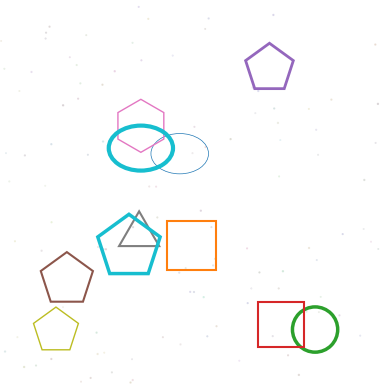[{"shape": "oval", "thickness": 0.5, "radius": 0.37, "center": [0.467, 0.601]}, {"shape": "square", "thickness": 1.5, "radius": 0.32, "center": [0.497, 0.363]}, {"shape": "circle", "thickness": 2.5, "radius": 0.29, "center": [0.818, 0.144]}, {"shape": "square", "thickness": 1.5, "radius": 0.3, "center": [0.73, 0.157]}, {"shape": "pentagon", "thickness": 2, "radius": 0.33, "center": [0.7, 0.822]}, {"shape": "pentagon", "thickness": 1.5, "radius": 0.36, "center": [0.174, 0.274]}, {"shape": "hexagon", "thickness": 1, "radius": 0.34, "center": [0.366, 0.673]}, {"shape": "triangle", "thickness": 1.5, "radius": 0.3, "center": [0.361, 0.391]}, {"shape": "pentagon", "thickness": 1, "radius": 0.31, "center": [0.145, 0.141]}, {"shape": "pentagon", "thickness": 2.5, "radius": 0.43, "center": [0.335, 0.358]}, {"shape": "oval", "thickness": 3, "radius": 0.42, "center": [0.366, 0.615]}]